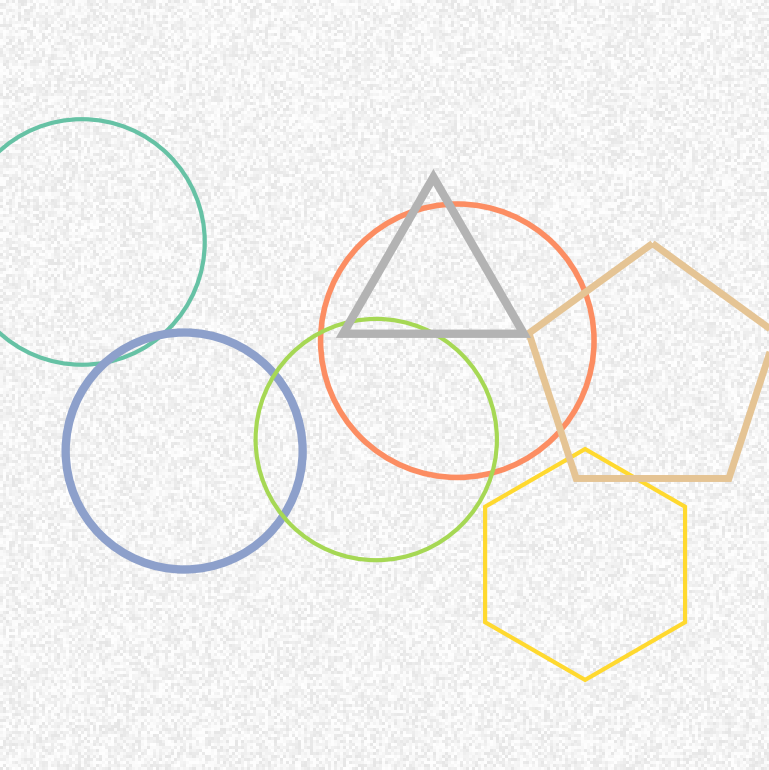[{"shape": "circle", "thickness": 1.5, "radius": 0.8, "center": [0.106, 0.686]}, {"shape": "circle", "thickness": 2, "radius": 0.89, "center": [0.594, 0.558]}, {"shape": "circle", "thickness": 3, "radius": 0.77, "center": [0.239, 0.414]}, {"shape": "circle", "thickness": 1.5, "radius": 0.78, "center": [0.489, 0.429]}, {"shape": "hexagon", "thickness": 1.5, "radius": 0.75, "center": [0.76, 0.267]}, {"shape": "pentagon", "thickness": 2.5, "radius": 0.84, "center": [0.847, 0.515]}, {"shape": "triangle", "thickness": 3, "radius": 0.68, "center": [0.563, 0.634]}]